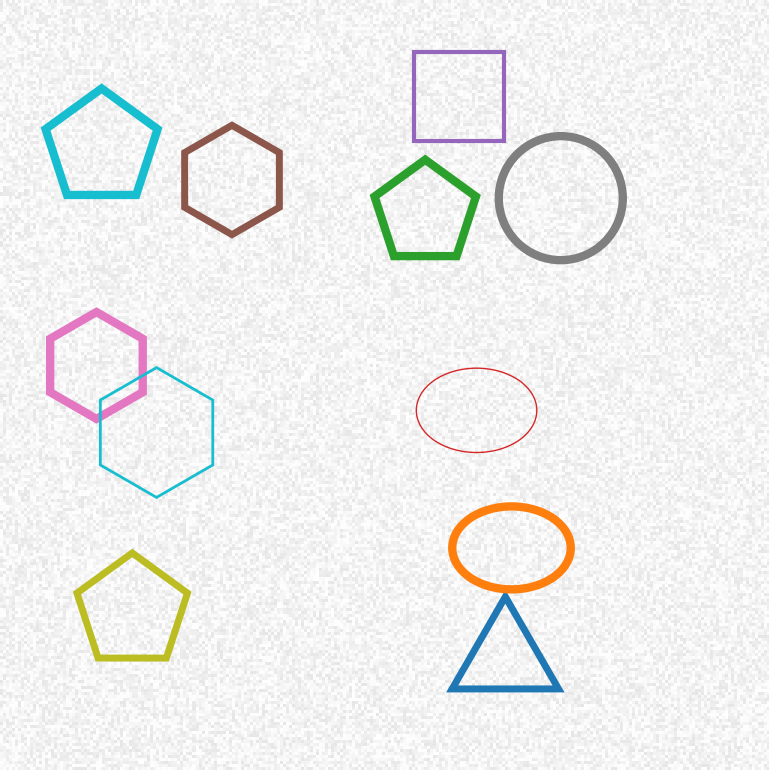[{"shape": "triangle", "thickness": 2.5, "radius": 0.4, "center": [0.656, 0.145]}, {"shape": "oval", "thickness": 3, "radius": 0.38, "center": [0.664, 0.288]}, {"shape": "pentagon", "thickness": 3, "radius": 0.35, "center": [0.552, 0.723]}, {"shape": "oval", "thickness": 0.5, "radius": 0.39, "center": [0.619, 0.467]}, {"shape": "square", "thickness": 1.5, "radius": 0.29, "center": [0.596, 0.874]}, {"shape": "hexagon", "thickness": 2.5, "radius": 0.36, "center": [0.301, 0.766]}, {"shape": "hexagon", "thickness": 3, "radius": 0.35, "center": [0.125, 0.525]}, {"shape": "circle", "thickness": 3, "radius": 0.4, "center": [0.728, 0.743]}, {"shape": "pentagon", "thickness": 2.5, "radius": 0.38, "center": [0.172, 0.206]}, {"shape": "hexagon", "thickness": 1, "radius": 0.42, "center": [0.203, 0.438]}, {"shape": "pentagon", "thickness": 3, "radius": 0.38, "center": [0.132, 0.809]}]